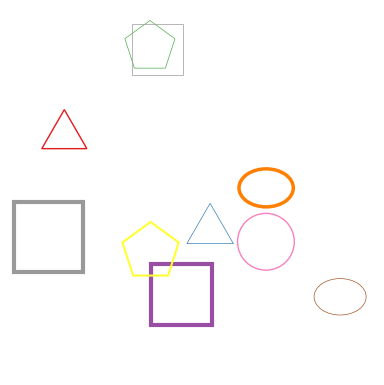[{"shape": "triangle", "thickness": 1, "radius": 0.34, "center": [0.167, 0.648]}, {"shape": "triangle", "thickness": 0.5, "radius": 0.35, "center": [0.546, 0.402]}, {"shape": "pentagon", "thickness": 0.5, "radius": 0.34, "center": [0.389, 0.878]}, {"shape": "square", "thickness": 3, "radius": 0.4, "center": [0.471, 0.235]}, {"shape": "oval", "thickness": 2.5, "radius": 0.35, "center": [0.691, 0.512]}, {"shape": "pentagon", "thickness": 1.5, "radius": 0.38, "center": [0.391, 0.346]}, {"shape": "oval", "thickness": 0.5, "radius": 0.34, "center": [0.883, 0.229]}, {"shape": "circle", "thickness": 1, "radius": 0.37, "center": [0.691, 0.372]}, {"shape": "square", "thickness": 0.5, "radius": 0.33, "center": [0.409, 0.872]}, {"shape": "square", "thickness": 3, "radius": 0.45, "center": [0.126, 0.385]}]